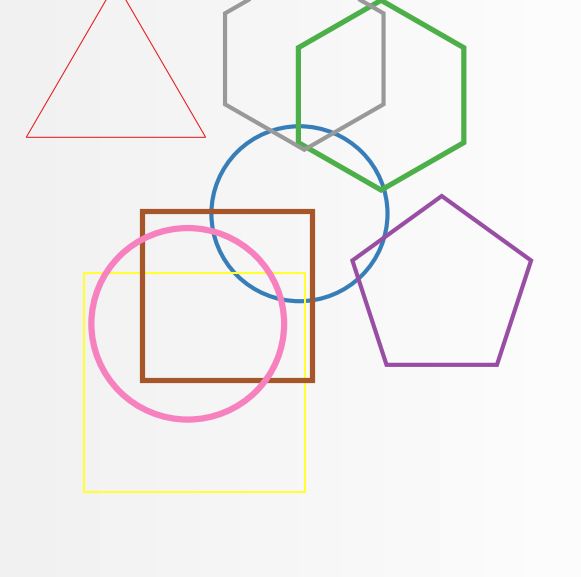[{"shape": "triangle", "thickness": 0.5, "radius": 0.89, "center": [0.199, 0.85]}, {"shape": "circle", "thickness": 2, "radius": 0.76, "center": [0.515, 0.629]}, {"shape": "hexagon", "thickness": 2.5, "radius": 0.82, "center": [0.656, 0.834]}, {"shape": "pentagon", "thickness": 2, "radius": 0.81, "center": [0.76, 0.498]}, {"shape": "square", "thickness": 1, "radius": 0.95, "center": [0.334, 0.337]}, {"shape": "square", "thickness": 2.5, "radius": 0.73, "center": [0.391, 0.488]}, {"shape": "circle", "thickness": 3, "radius": 0.83, "center": [0.323, 0.438]}, {"shape": "hexagon", "thickness": 2, "radius": 0.79, "center": [0.524, 0.897]}]